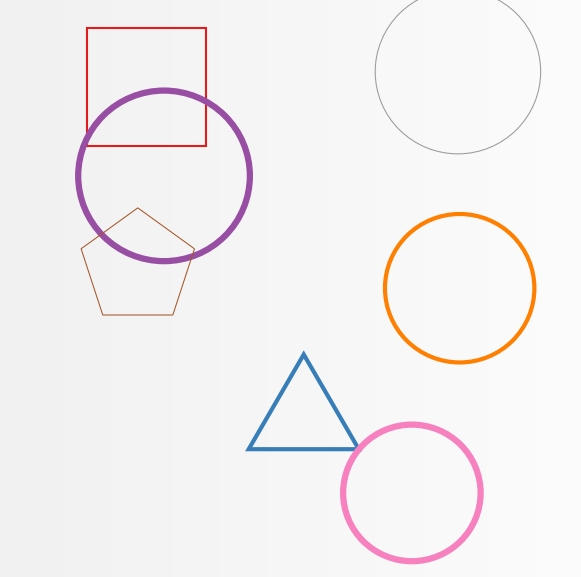[{"shape": "square", "thickness": 1, "radius": 0.51, "center": [0.253, 0.849]}, {"shape": "triangle", "thickness": 2, "radius": 0.55, "center": [0.523, 0.276]}, {"shape": "circle", "thickness": 3, "radius": 0.74, "center": [0.282, 0.695]}, {"shape": "circle", "thickness": 2, "radius": 0.64, "center": [0.791, 0.5]}, {"shape": "pentagon", "thickness": 0.5, "radius": 0.51, "center": [0.237, 0.537]}, {"shape": "circle", "thickness": 3, "radius": 0.59, "center": [0.709, 0.146]}, {"shape": "circle", "thickness": 0.5, "radius": 0.71, "center": [0.788, 0.875]}]